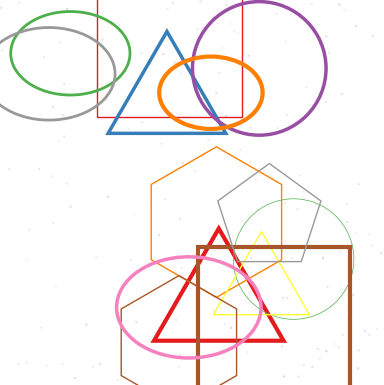[{"shape": "triangle", "thickness": 3, "radius": 0.97, "center": [0.568, 0.212]}, {"shape": "square", "thickness": 1, "radius": 0.94, "center": [0.44, 0.885]}, {"shape": "triangle", "thickness": 2.5, "radius": 0.88, "center": [0.434, 0.742]}, {"shape": "circle", "thickness": 0.5, "radius": 0.78, "center": [0.763, 0.327]}, {"shape": "oval", "thickness": 2, "radius": 0.77, "center": [0.183, 0.862]}, {"shape": "circle", "thickness": 2.5, "radius": 0.87, "center": [0.673, 0.822]}, {"shape": "oval", "thickness": 3, "radius": 0.67, "center": [0.548, 0.759]}, {"shape": "hexagon", "thickness": 1, "radius": 0.98, "center": [0.562, 0.423]}, {"shape": "triangle", "thickness": 1, "radius": 0.72, "center": [0.679, 0.255]}, {"shape": "square", "thickness": 3, "radius": 0.99, "center": [0.712, 0.161]}, {"shape": "hexagon", "thickness": 1, "radius": 0.87, "center": [0.465, 0.111]}, {"shape": "oval", "thickness": 2.5, "radius": 0.94, "center": [0.49, 0.202]}, {"shape": "pentagon", "thickness": 1, "radius": 0.7, "center": [0.7, 0.434]}, {"shape": "oval", "thickness": 2, "radius": 0.86, "center": [0.127, 0.808]}]